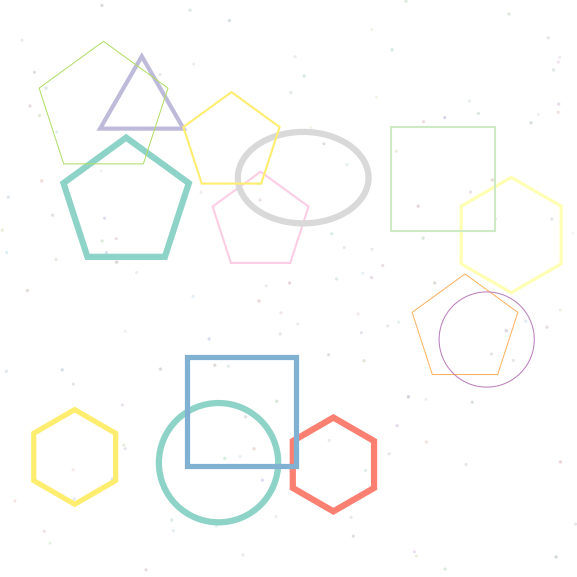[{"shape": "circle", "thickness": 3, "radius": 0.52, "center": [0.378, 0.198]}, {"shape": "pentagon", "thickness": 3, "radius": 0.57, "center": [0.218, 0.647]}, {"shape": "hexagon", "thickness": 1.5, "radius": 0.5, "center": [0.885, 0.592]}, {"shape": "triangle", "thickness": 2, "radius": 0.42, "center": [0.246, 0.818]}, {"shape": "hexagon", "thickness": 3, "radius": 0.41, "center": [0.577, 0.195]}, {"shape": "square", "thickness": 2.5, "radius": 0.47, "center": [0.418, 0.287]}, {"shape": "pentagon", "thickness": 0.5, "radius": 0.48, "center": [0.805, 0.428]}, {"shape": "pentagon", "thickness": 0.5, "radius": 0.59, "center": [0.179, 0.81]}, {"shape": "pentagon", "thickness": 1, "radius": 0.44, "center": [0.451, 0.614]}, {"shape": "oval", "thickness": 3, "radius": 0.57, "center": [0.525, 0.692]}, {"shape": "circle", "thickness": 0.5, "radius": 0.41, "center": [0.843, 0.411]}, {"shape": "square", "thickness": 1, "radius": 0.45, "center": [0.767, 0.69]}, {"shape": "pentagon", "thickness": 1, "radius": 0.44, "center": [0.401, 0.752]}, {"shape": "hexagon", "thickness": 2.5, "radius": 0.41, "center": [0.129, 0.208]}]